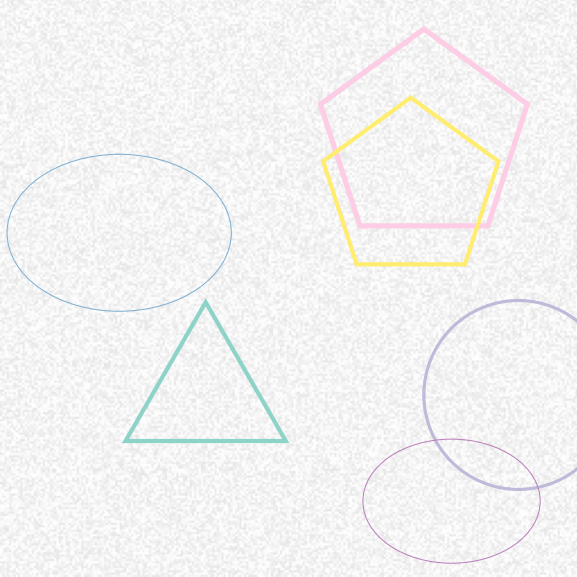[{"shape": "triangle", "thickness": 2, "radius": 0.8, "center": [0.356, 0.316]}, {"shape": "circle", "thickness": 1.5, "radius": 0.82, "center": [0.898, 0.315]}, {"shape": "oval", "thickness": 0.5, "radius": 0.97, "center": [0.206, 0.596]}, {"shape": "pentagon", "thickness": 2.5, "radius": 0.94, "center": [0.734, 0.76]}, {"shape": "oval", "thickness": 0.5, "radius": 0.77, "center": [0.782, 0.131]}, {"shape": "pentagon", "thickness": 2, "radius": 0.8, "center": [0.711, 0.671]}]